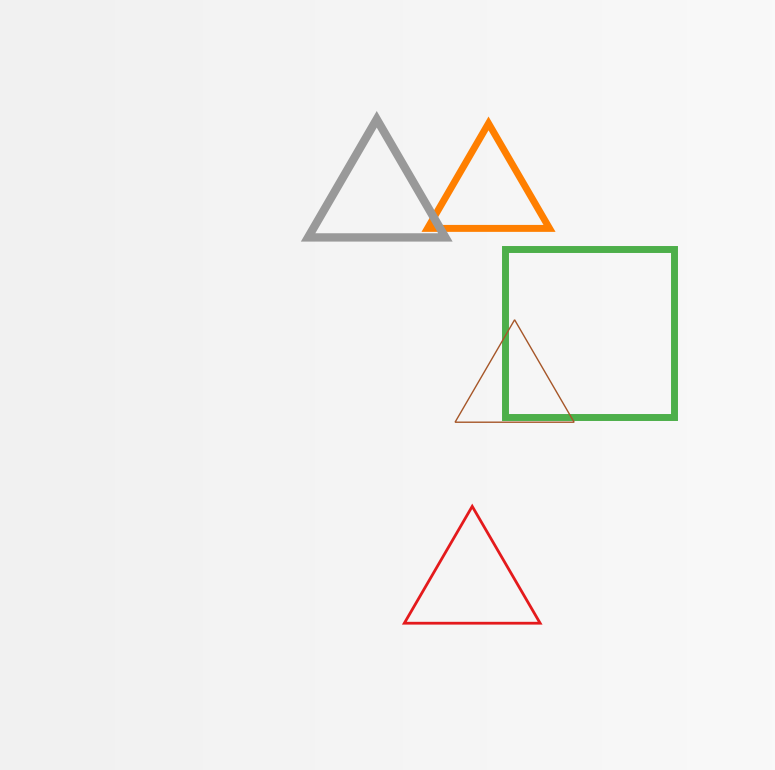[{"shape": "triangle", "thickness": 1, "radius": 0.51, "center": [0.609, 0.241]}, {"shape": "square", "thickness": 2.5, "radius": 0.55, "center": [0.761, 0.567]}, {"shape": "triangle", "thickness": 2.5, "radius": 0.45, "center": [0.63, 0.749]}, {"shape": "triangle", "thickness": 0.5, "radius": 0.44, "center": [0.664, 0.496]}, {"shape": "triangle", "thickness": 3, "radius": 0.51, "center": [0.486, 0.743]}]